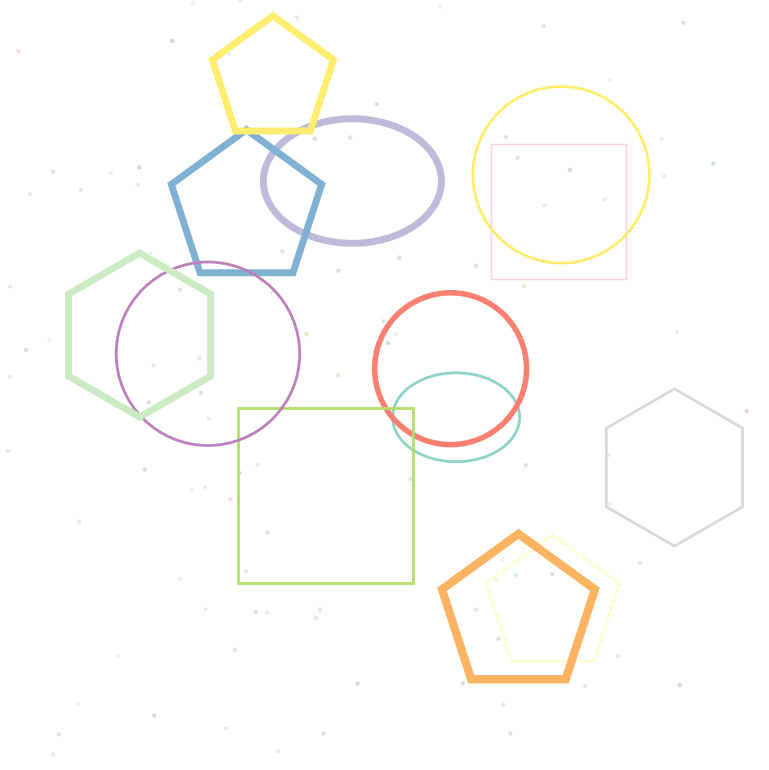[{"shape": "oval", "thickness": 1, "radius": 0.41, "center": [0.592, 0.458]}, {"shape": "pentagon", "thickness": 0.5, "radius": 0.45, "center": [0.718, 0.214]}, {"shape": "oval", "thickness": 2.5, "radius": 0.58, "center": [0.458, 0.765]}, {"shape": "circle", "thickness": 2, "radius": 0.49, "center": [0.585, 0.521]}, {"shape": "pentagon", "thickness": 2.5, "radius": 0.51, "center": [0.32, 0.729]}, {"shape": "pentagon", "thickness": 3, "radius": 0.52, "center": [0.673, 0.202]}, {"shape": "square", "thickness": 1, "radius": 0.57, "center": [0.423, 0.356]}, {"shape": "square", "thickness": 0.5, "radius": 0.44, "center": [0.726, 0.725]}, {"shape": "hexagon", "thickness": 1, "radius": 0.51, "center": [0.876, 0.393]}, {"shape": "circle", "thickness": 1, "radius": 0.6, "center": [0.27, 0.541]}, {"shape": "hexagon", "thickness": 2.5, "radius": 0.53, "center": [0.181, 0.565]}, {"shape": "pentagon", "thickness": 2.5, "radius": 0.41, "center": [0.354, 0.897]}, {"shape": "circle", "thickness": 1, "radius": 0.57, "center": [0.729, 0.773]}]